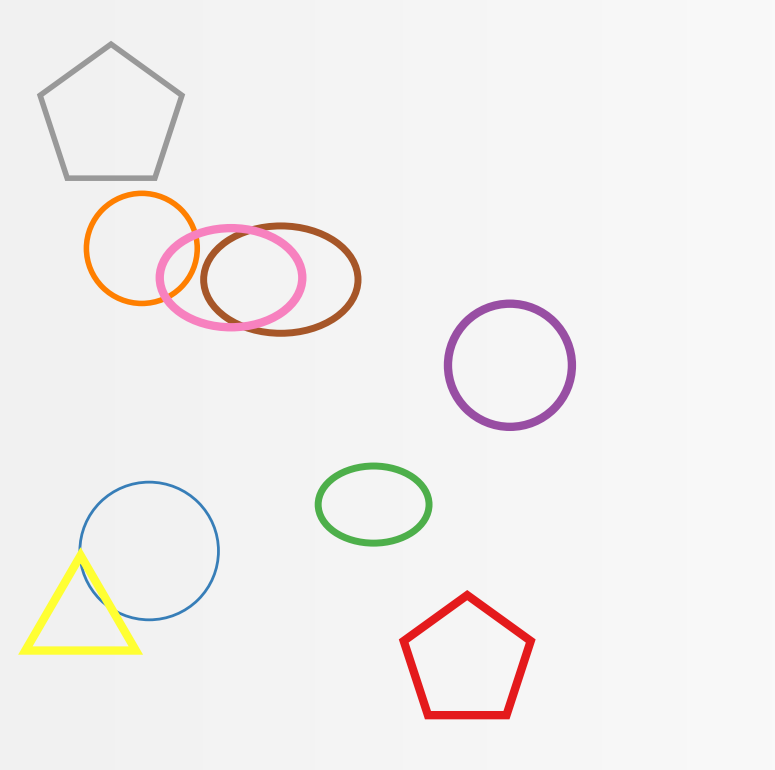[{"shape": "pentagon", "thickness": 3, "radius": 0.43, "center": [0.603, 0.141]}, {"shape": "circle", "thickness": 1, "radius": 0.45, "center": [0.192, 0.284]}, {"shape": "oval", "thickness": 2.5, "radius": 0.36, "center": [0.482, 0.345]}, {"shape": "circle", "thickness": 3, "radius": 0.4, "center": [0.658, 0.526]}, {"shape": "circle", "thickness": 2, "radius": 0.36, "center": [0.183, 0.677]}, {"shape": "triangle", "thickness": 3, "radius": 0.41, "center": [0.104, 0.196]}, {"shape": "oval", "thickness": 2.5, "radius": 0.5, "center": [0.362, 0.637]}, {"shape": "oval", "thickness": 3, "radius": 0.46, "center": [0.298, 0.639]}, {"shape": "pentagon", "thickness": 2, "radius": 0.48, "center": [0.143, 0.846]}]